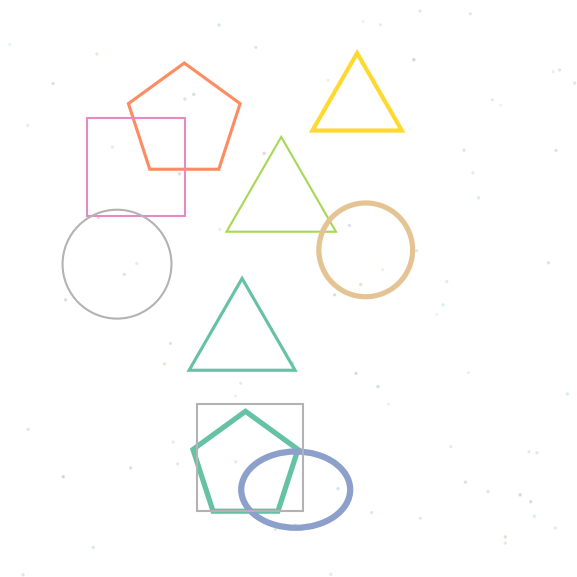[{"shape": "pentagon", "thickness": 2.5, "radius": 0.48, "center": [0.425, 0.191]}, {"shape": "triangle", "thickness": 1.5, "radius": 0.53, "center": [0.419, 0.411]}, {"shape": "pentagon", "thickness": 1.5, "radius": 0.51, "center": [0.319, 0.788]}, {"shape": "oval", "thickness": 3, "radius": 0.47, "center": [0.512, 0.151]}, {"shape": "square", "thickness": 1, "radius": 0.42, "center": [0.235, 0.71]}, {"shape": "triangle", "thickness": 1, "radius": 0.55, "center": [0.487, 0.653]}, {"shape": "triangle", "thickness": 2, "radius": 0.45, "center": [0.618, 0.818]}, {"shape": "circle", "thickness": 2.5, "radius": 0.41, "center": [0.633, 0.566]}, {"shape": "square", "thickness": 1, "radius": 0.46, "center": [0.433, 0.207]}, {"shape": "circle", "thickness": 1, "radius": 0.47, "center": [0.203, 0.542]}]